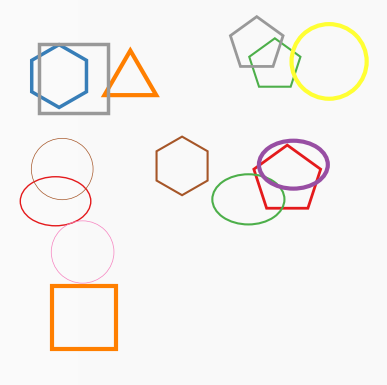[{"shape": "pentagon", "thickness": 2, "radius": 0.45, "center": [0.741, 0.532]}, {"shape": "oval", "thickness": 1, "radius": 0.45, "center": [0.143, 0.477]}, {"shape": "hexagon", "thickness": 2.5, "radius": 0.41, "center": [0.153, 0.802]}, {"shape": "pentagon", "thickness": 1.5, "radius": 0.35, "center": [0.709, 0.831]}, {"shape": "oval", "thickness": 1.5, "radius": 0.47, "center": [0.641, 0.482]}, {"shape": "oval", "thickness": 3, "radius": 0.44, "center": [0.757, 0.572]}, {"shape": "square", "thickness": 3, "radius": 0.41, "center": [0.217, 0.175]}, {"shape": "triangle", "thickness": 3, "radius": 0.39, "center": [0.336, 0.791]}, {"shape": "circle", "thickness": 3, "radius": 0.48, "center": [0.849, 0.84]}, {"shape": "hexagon", "thickness": 1.5, "radius": 0.38, "center": [0.47, 0.569]}, {"shape": "circle", "thickness": 0.5, "radius": 0.4, "center": [0.16, 0.561]}, {"shape": "circle", "thickness": 0.5, "radius": 0.4, "center": [0.213, 0.345]}, {"shape": "pentagon", "thickness": 2, "radius": 0.36, "center": [0.663, 0.885]}, {"shape": "square", "thickness": 2.5, "radius": 0.45, "center": [0.189, 0.795]}]